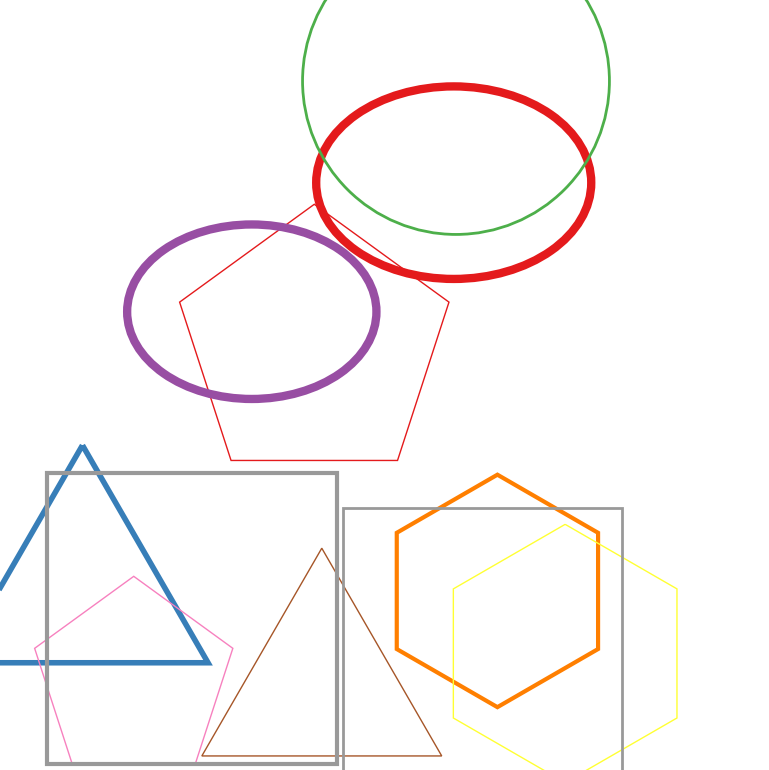[{"shape": "pentagon", "thickness": 0.5, "radius": 0.92, "center": [0.408, 0.551]}, {"shape": "oval", "thickness": 3, "radius": 0.89, "center": [0.589, 0.763]}, {"shape": "triangle", "thickness": 2, "radius": 0.94, "center": [0.107, 0.233]}, {"shape": "circle", "thickness": 1, "radius": 1.0, "center": [0.592, 0.895]}, {"shape": "oval", "thickness": 3, "radius": 0.81, "center": [0.327, 0.595]}, {"shape": "hexagon", "thickness": 1.5, "radius": 0.75, "center": [0.646, 0.233]}, {"shape": "hexagon", "thickness": 0.5, "radius": 0.84, "center": [0.734, 0.151]}, {"shape": "triangle", "thickness": 0.5, "radius": 0.9, "center": [0.418, 0.108]}, {"shape": "pentagon", "thickness": 0.5, "radius": 0.68, "center": [0.174, 0.116]}, {"shape": "square", "thickness": 1.5, "radius": 0.94, "center": [0.249, 0.197]}, {"shape": "square", "thickness": 1, "radius": 0.91, "center": [0.627, 0.159]}]